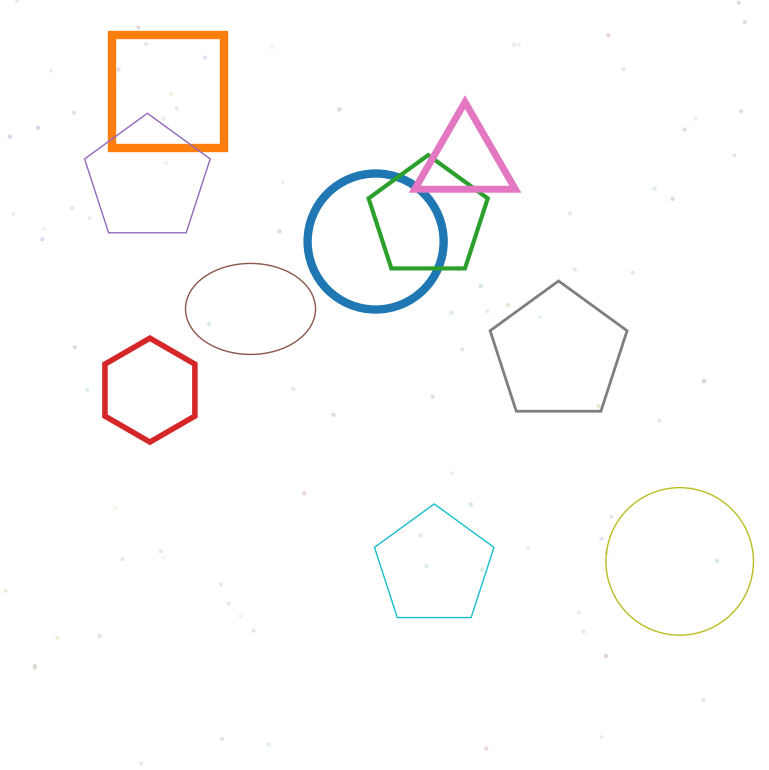[{"shape": "circle", "thickness": 3, "radius": 0.44, "center": [0.488, 0.686]}, {"shape": "square", "thickness": 3, "radius": 0.37, "center": [0.218, 0.881]}, {"shape": "pentagon", "thickness": 1.5, "radius": 0.41, "center": [0.556, 0.717]}, {"shape": "hexagon", "thickness": 2, "radius": 0.34, "center": [0.195, 0.493]}, {"shape": "pentagon", "thickness": 0.5, "radius": 0.43, "center": [0.191, 0.767]}, {"shape": "oval", "thickness": 0.5, "radius": 0.42, "center": [0.325, 0.599]}, {"shape": "triangle", "thickness": 2.5, "radius": 0.38, "center": [0.604, 0.792]}, {"shape": "pentagon", "thickness": 1, "radius": 0.47, "center": [0.725, 0.542]}, {"shape": "circle", "thickness": 0.5, "radius": 0.48, "center": [0.883, 0.271]}, {"shape": "pentagon", "thickness": 0.5, "radius": 0.41, "center": [0.564, 0.264]}]